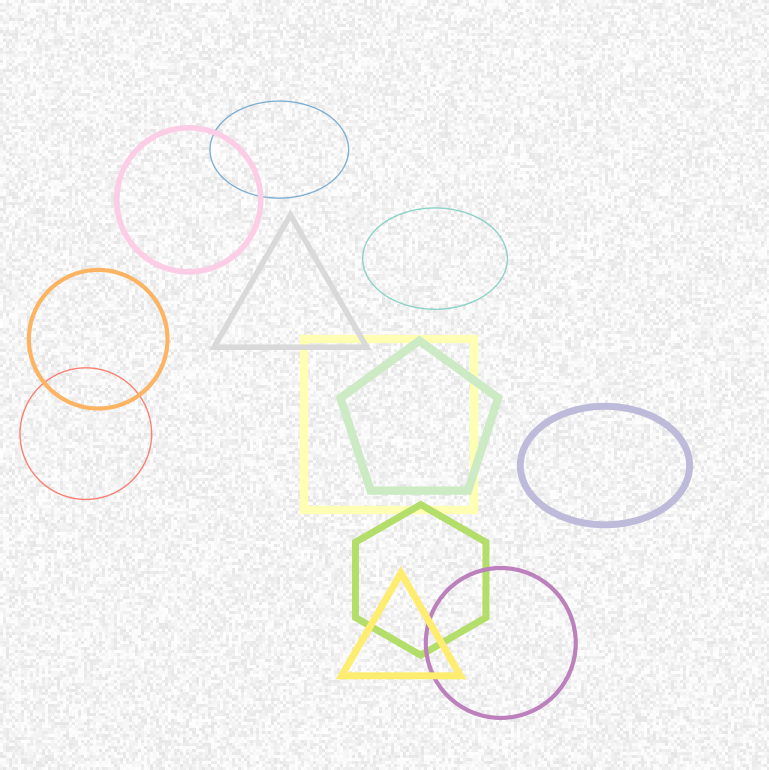[{"shape": "oval", "thickness": 0.5, "radius": 0.47, "center": [0.565, 0.664]}, {"shape": "square", "thickness": 3, "radius": 0.55, "center": [0.505, 0.448]}, {"shape": "oval", "thickness": 2.5, "radius": 0.55, "center": [0.786, 0.395]}, {"shape": "circle", "thickness": 0.5, "radius": 0.43, "center": [0.111, 0.437]}, {"shape": "oval", "thickness": 0.5, "radius": 0.45, "center": [0.363, 0.806]}, {"shape": "circle", "thickness": 1.5, "radius": 0.45, "center": [0.127, 0.559]}, {"shape": "hexagon", "thickness": 2.5, "radius": 0.49, "center": [0.546, 0.247]}, {"shape": "circle", "thickness": 2, "radius": 0.47, "center": [0.245, 0.74]}, {"shape": "triangle", "thickness": 2, "radius": 0.57, "center": [0.377, 0.606]}, {"shape": "circle", "thickness": 1.5, "radius": 0.49, "center": [0.65, 0.165]}, {"shape": "pentagon", "thickness": 3, "radius": 0.54, "center": [0.545, 0.45]}, {"shape": "triangle", "thickness": 2.5, "radius": 0.45, "center": [0.521, 0.167]}]